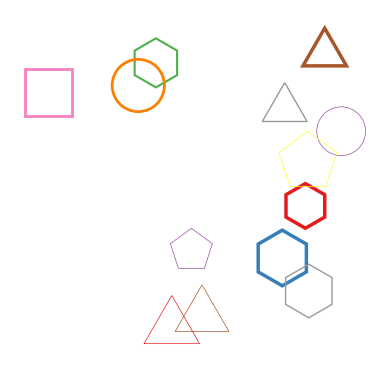[{"shape": "triangle", "thickness": 0.5, "radius": 0.42, "center": [0.446, 0.149]}, {"shape": "hexagon", "thickness": 2.5, "radius": 0.29, "center": [0.793, 0.465]}, {"shape": "hexagon", "thickness": 2.5, "radius": 0.36, "center": [0.733, 0.33]}, {"shape": "hexagon", "thickness": 1.5, "radius": 0.32, "center": [0.405, 0.837]}, {"shape": "circle", "thickness": 0.5, "radius": 0.32, "center": [0.886, 0.659]}, {"shape": "pentagon", "thickness": 0.5, "radius": 0.29, "center": [0.497, 0.349]}, {"shape": "circle", "thickness": 2, "radius": 0.34, "center": [0.359, 0.778]}, {"shape": "pentagon", "thickness": 0.5, "radius": 0.4, "center": [0.8, 0.58]}, {"shape": "triangle", "thickness": 2.5, "radius": 0.33, "center": [0.843, 0.862]}, {"shape": "triangle", "thickness": 0.5, "radius": 0.4, "center": [0.525, 0.179]}, {"shape": "square", "thickness": 2, "radius": 0.31, "center": [0.126, 0.76]}, {"shape": "hexagon", "thickness": 1, "radius": 0.35, "center": [0.802, 0.244]}, {"shape": "triangle", "thickness": 1, "radius": 0.34, "center": [0.74, 0.718]}]